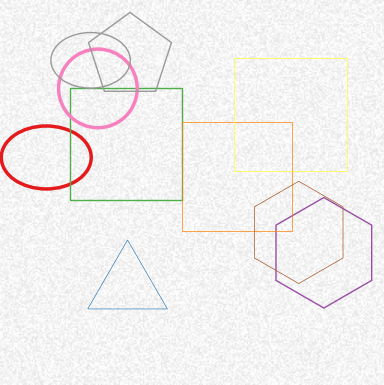[{"shape": "oval", "thickness": 2.5, "radius": 0.58, "center": [0.12, 0.591]}, {"shape": "triangle", "thickness": 0.5, "radius": 0.6, "center": [0.331, 0.257]}, {"shape": "square", "thickness": 1, "radius": 0.73, "center": [0.327, 0.626]}, {"shape": "hexagon", "thickness": 1, "radius": 0.72, "center": [0.841, 0.343]}, {"shape": "square", "thickness": 0.5, "radius": 0.71, "center": [0.616, 0.542]}, {"shape": "square", "thickness": 0.5, "radius": 0.73, "center": [0.754, 0.704]}, {"shape": "hexagon", "thickness": 0.5, "radius": 0.66, "center": [0.776, 0.396]}, {"shape": "circle", "thickness": 2.5, "radius": 0.51, "center": [0.254, 0.77]}, {"shape": "oval", "thickness": 1, "radius": 0.52, "center": [0.235, 0.843]}, {"shape": "pentagon", "thickness": 1, "radius": 0.57, "center": [0.338, 0.854]}]